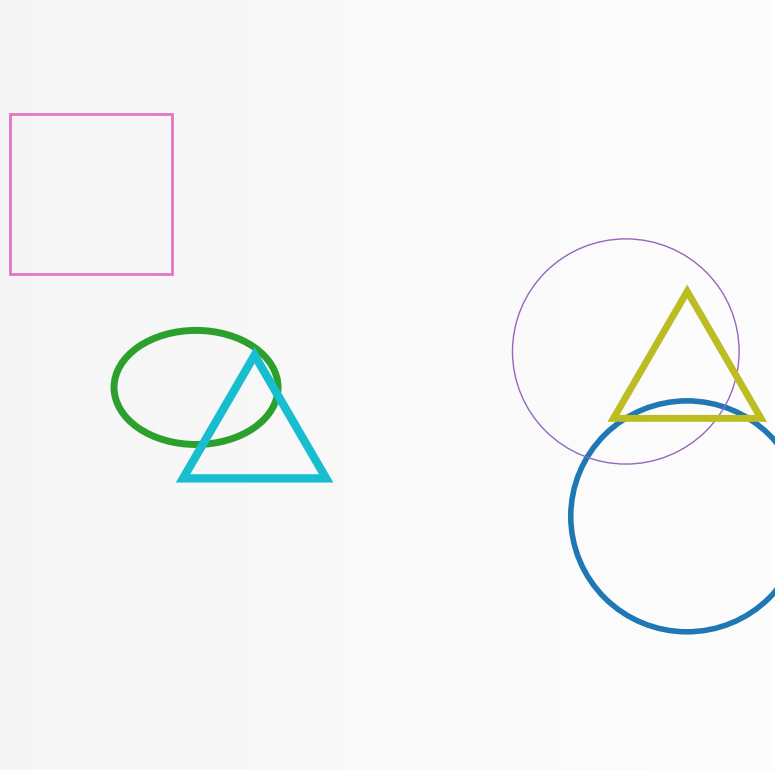[{"shape": "circle", "thickness": 2, "radius": 0.75, "center": [0.886, 0.329]}, {"shape": "oval", "thickness": 2.5, "radius": 0.53, "center": [0.253, 0.497]}, {"shape": "circle", "thickness": 0.5, "radius": 0.73, "center": [0.807, 0.544]}, {"shape": "square", "thickness": 1, "radius": 0.52, "center": [0.117, 0.748]}, {"shape": "triangle", "thickness": 2.5, "radius": 0.55, "center": [0.887, 0.512]}, {"shape": "triangle", "thickness": 3, "radius": 0.53, "center": [0.329, 0.432]}]